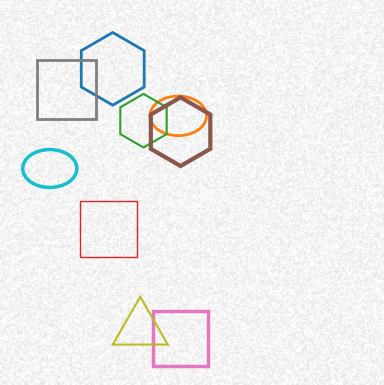[{"shape": "hexagon", "thickness": 2, "radius": 0.47, "center": [0.293, 0.821]}, {"shape": "oval", "thickness": 2, "radius": 0.37, "center": [0.463, 0.699]}, {"shape": "hexagon", "thickness": 1.5, "radius": 0.35, "center": [0.373, 0.686]}, {"shape": "square", "thickness": 1, "radius": 0.37, "center": [0.282, 0.406]}, {"shape": "hexagon", "thickness": 3, "radius": 0.45, "center": [0.469, 0.658]}, {"shape": "square", "thickness": 2.5, "radius": 0.36, "center": [0.469, 0.122]}, {"shape": "square", "thickness": 2, "radius": 0.38, "center": [0.174, 0.767]}, {"shape": "triangle", "thickness": 1.5, "radius": 0.41, "center": [0.364, 0.146]}, {"shape": "oval", "thickness": 2.5, "radius": 0.35, "center": [0.129, 0.562]}]